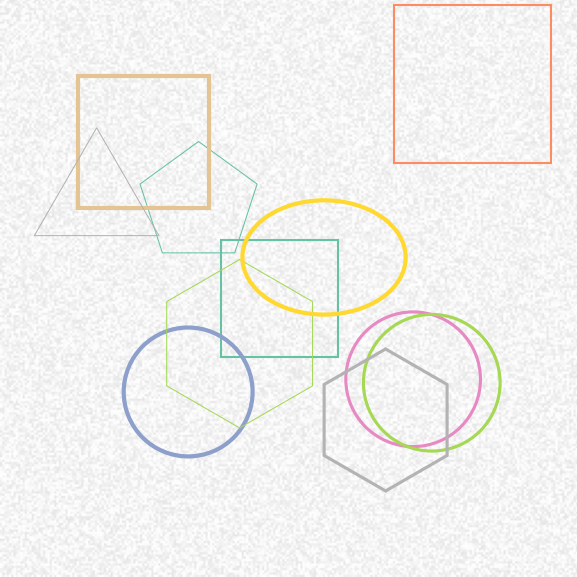[{"shape": "square", "thickness": 1, "radius": 0.51, "center": [0.484, 0.481]}, {"shape": "pentagon", "thickness": 0.5, "radius": 0.53, "center": [0.344, 0.648]}, {"shape": "square", "thickness": 1, "radius": 0.68, "center": [0.818, 0.854]}, {"shape": "circle", "thickness": 2, "radius": 0.56, "center": [0.326, 0.32]}, {"shape": "circle", "thickness": 1.5, "radius": 0.58, "center": [0.715, 0.342]}, {"shape": "circle", "thickness": 1.5, "radius": 0.59, "center": [0.748, 0.336]}, {"shape": "hexagon", "thickness": 0.5, "radius": 0.73, "center": [0.415, 0.404]}, {"shape": "oval", "thickness": 2, "radius": 0.71, "center": [0.561, 0.553]}, {"shape": "square", "thickness": 2, "radius": 0.57, "center": [0.248, 0.753]}, {"shape": "triangle", "thickness": 0.5, "radius": 0.62, "center": [0.167, 0.653]}, {"shape": "hexagon", "thickness": 1.5, "radius": 0.61, "center": [0.668, 0.272]}]